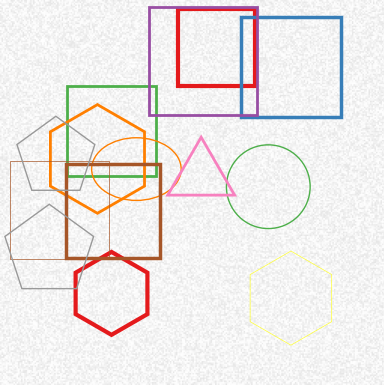[{"shape": "hexagon", "thickness": 3, "radius": 0.54, "center": [0.29, 0.238]}, {"shape": "square", "thickness": 3, "radius": 0.5, "center": [0.563, 0.877]}, {"shape": "square", "thickness": 2.5, "radius": 0.65, "center": [0.757, 0.825]}, {"shape": "circle", "thickness": 1, "radius": 0.54, "center": [0.697, 0.515]}, {"shape": "square", "thickness": 2, "radius": 0.58, "center": [0.29, 0.66]}, {"shape": "square", "thickness": 2, "radius": 0.7, "center": [0.528, 0.841]}, {"shape": "hexagon", "thickness": 2, "radius": 0.71, "center": [0.253, 0.587]}, {"shape": "oval", "thickness": 1, "radius": 0.58, "center": [0.354, 0.561]}, {"shape": "hexagon", "thickness": 0.5, "radius": 0.61, "center": [0.756, 0.226]}, {"shape": "square", "thickness": 0.5, "radius": 0.64, "center": [0.154, 0.454]}, {"shape": "square", "thickness": 2.5, "radius": 0.61, "center": [0.294, 0.451]}, {"shape": "triangle", "thickness": 2, "radius": 0.5, "center": [0.523, 0.543]}, {"shape": "pentagon", "thickness": 1, "radius": 0.61, "center": [0.128, 0.348]}, {"shape": "pentagon", "thickness": 1, "radius": 0.53, "center": [0.145, 0.592]}]